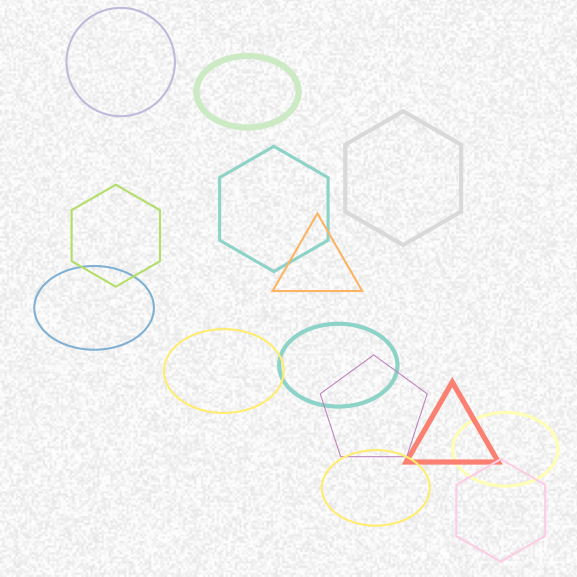[{"shape": "oval", "thickness": 2, "radius": 0.51, "center": [0.586, 0.367]}, {"shape": "hexagon", "thickness": 1.5, "radius": 0.54, "center": [0.474, 0.637]}, {"shape": "oval", "thickness": 1.5, "radius": 0.46, "center": [0.875, 0.221]}, {"shape": "circle", "thickness": 1, "radius": 0.47, "center": [0.209, 0.892]}, {"shape": "triangle", "thickness": 2.5, "radius": 0.46, "center": [0.783, 0.245]}, {"shape": "oval", "thickness": 1, "radius": 0.52, "center": [0.163, 0.466]}, {"shape": "triangle", "thickness": 1, "radius": 0.45, "center": [0.55, 0.54]}, {"shape": "hexagon", "thickness": 1, "radius": 0.44, "center": [0.201, 0.591]}, {"shape": "hexagon", "thickness": 1, "radius": 0.44, "center": [0.867, 0.115]}, {"shape": "hexagon", "thickness": 2, "radius": 0.58, "center": [0.698, 0.691]}, {"shape": "pentagon", "thickness": 0.5, "radius": 0.49, "center": [0.647, 0.287]}, {"shape": "oval", "thickness": 3, "radius": 0.44, "center": [0.429, 0.84]}, {"shape": "oval", "thickness": 1, "radius": 0.47, "center": [0.651, 0.154]}, {"shape": "oval", "thickness": 1, "radius": 0.52, "center": [0.388, 0.357]}]